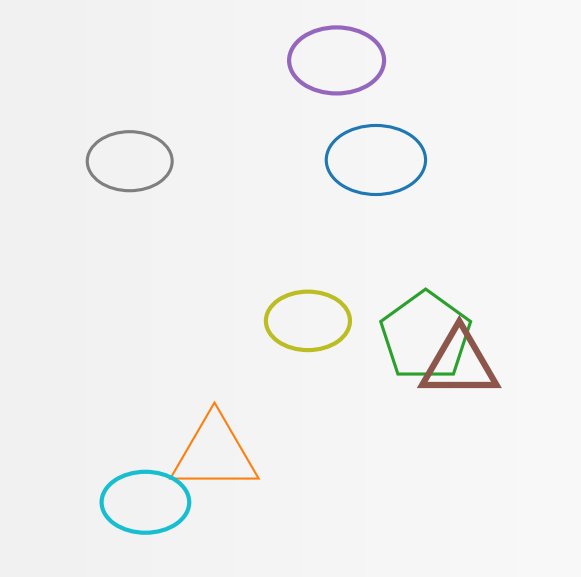[{"shape": "oval", "thickness": 1.5, "radius": 0.43, "center": [0.647, 0.722]}, {"shape": "triangle", "thickness": 1, "radius": 0.44, "center": [0.369, 0.214]}, {"shape": "pentagon", "thickness": 1.5, "radius": 0.41, "center": [0.732, 0.417]}, {"shape": "oval", "thickness": 2, "radius": 0.41, "center": [0.579, 0.894]}, {"shape": "triangle", "thickness": 3, "radius": 0.37, "center": [0.79, 0.369]}, {"shape": "oval", "thickness": 1.5, "radius": 0.37, "center": [0.223, 0.72]}, {"shape": "oval", "thickness": 2, "radius": 0.36, "center": [0.53, 0.443]}, {"shape": "oval", "thickness": 2, "radius": 0.38, "center": [0.25, 0.129]}]